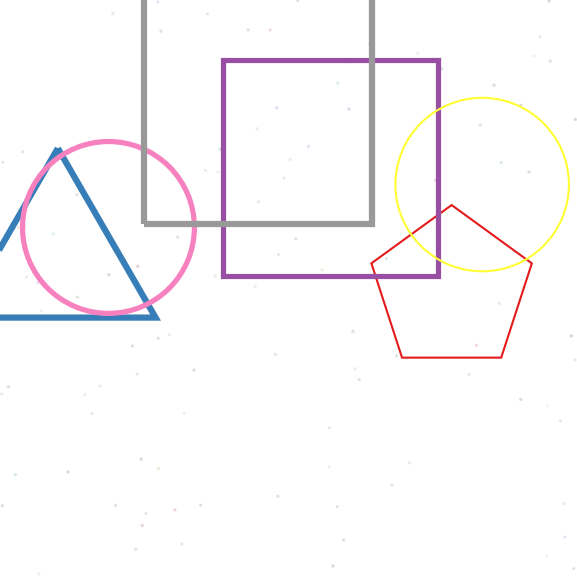[{"shape": "pentagon", "thickness": 1, "radius": 0.73, "center": [0.782, 0.498]}, {"shape": "triangle", "thickness": 3, "radius": 0.98, "center": [0.1, 0.547]}, {"shape": "square", "thickness": 2.5, "radius": 0.93, "center": [0.572, 0.708]}, {"shape": "circle", "thickness": 1, "radius": 0.75, "center": [0.835, 0.68]}, {"shape": "circle", "thickness": 2.5, "radius": 0.74, "center": [0.188, 0.605]}, {"shape": "square", "thickness": 3, "radius": 0.98, "center": [0.447, 0.809]}]